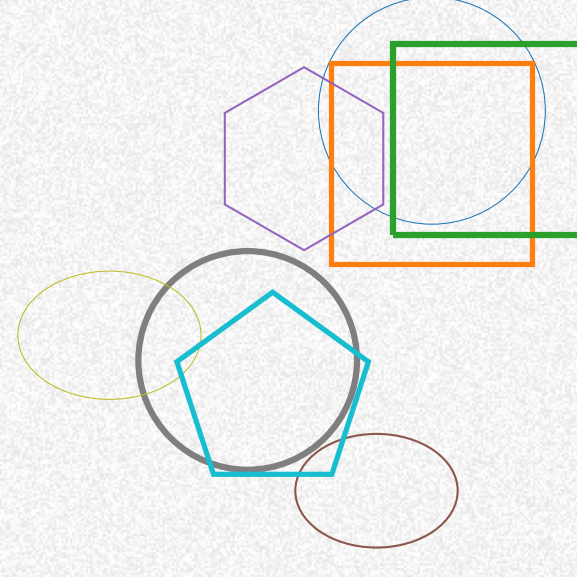[{"shape": "circle", "thickness": 0.5, "radius": 0.98, "center": [0.748, 0.807]}, {"shape": "square", "thickness": 2.5, "radius": 0.87, "center": [0.747, 0.716]}, {"shape": "square", "thickness": 3, "radius": 0.83, "center": [0.846, 0.757]}, {"shape": "hexagon", "thickness": 1, "radius": 0.79, "center": [0.526, 0.724]}, {"shape": "oval", "thickness": 1, "radius": 0.7, "center": [0.652, 0.149]}, {"shape": "circle", "thickness": 3, "radius": 0.95, "center": [0.429, 0.375]}, {"shape": "oval", "thickness": 0.5, "radius": 0.79, "center": [0.19, 0.419]}, {"shape": "pentagon", "thickness": 2.5, "radius": 0.87, "center": [0.472, 0.319]}]